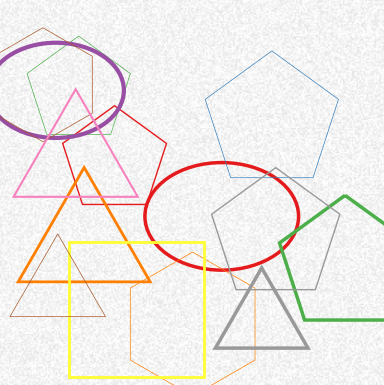[{"shape": "oval", "thickness": 2.5, "radius": 1.0, "center": [0.576, 0.438]}, {"shape": "pentagon", "thickness": 1, "radius": 0.71, "center": [0.298, 0.584]}, {"shape": "pentagon", "thickness": 0.5, "radius": 0.91, "center": [0.706, 0.686]}, {"shape": "pentagon", "thickness": 0.5, "radius": 0.71, "center": [0.204, 0.765]}, {"shape": "pentagon", "thickness": 2.5, "radius": 0.9, "center": [0.896, 0.314]}, {"shape": "oval", "thickness": 3, "radius": 0.88, "center": [0.145, 0.765]}, {"shape": "triangle", "thickness": 2, "radius": 0.99, "center": [0.219, 0.367]}, {"shape": "hexagon", "thickness": 0.5, "radius": 0.94, "center": [0.5, 0.158]}, {"shape": "square", "thickness": 2, "radius": 0.87, "center": [0.354, 0.196]}, {"shape": "hexagon", "thickness": 0.5, "radius": 0.74, "center": [0.111, 0.78]}, {"shape": "triangle", "thickness": 0.5, "radius": 0.72, "center": [0.15, 0.249]}, {"shape": "triangle", "thickness": 1.5, "radius": 0.93, "center": [0.197, 0.582]}, {"shape": "pentagon", "thickness": 1, "radius": 0.88, "center": [0.716, 0.389]}, {"shape": "triangle", "thickness": 2.5, "radius": 0.69, "center": [0.68, 0.165]}]